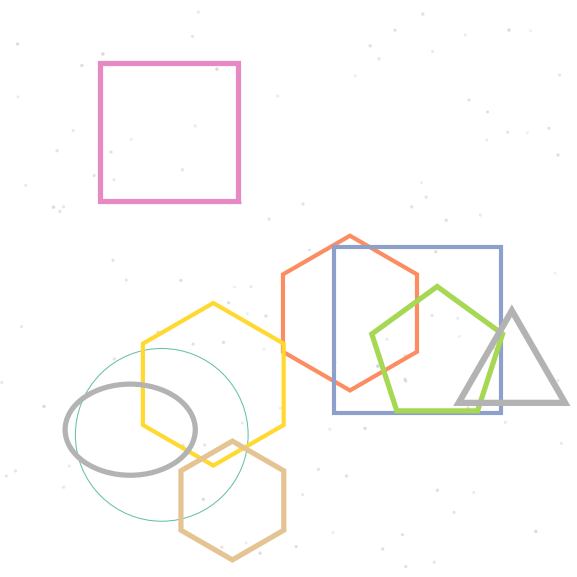[{"shape": "circle", "thickness": 0.5, "radius": 0.75, "center": [0.28, 0.246]}, {"shape": "hexagon", "thickness": 2, "radius": 0.67, "center": [0.606, 0.457]}, {"shape": "square", "thickness": 2, "radius": 0.72, "center": [0.723, 0.427]}, {"shape": "square", "thickness": 2.5, "radius": 0.6, "center": [0.293, 0.77]}, {"shape": "pentagon", "thickness": 2.5, "radius": 0.6, "center": [0.757, 0.384]}, {"shape": "hexagon", "thickness": 2, "radius": 0.7, "center": [0.369, 0.334]}, {"shape": "hexagon", "thickness": 2.5, "radius": 0.51, "center": [0.402, 0.132]}, {"shape": "oval", "thickness": 2.5, "radius": 0.56, "center": [0.225, 0.255]}, {"shape": "triangle", "thickness": 3, "radius": 0.53, "center": [0.886, 0.355]}]